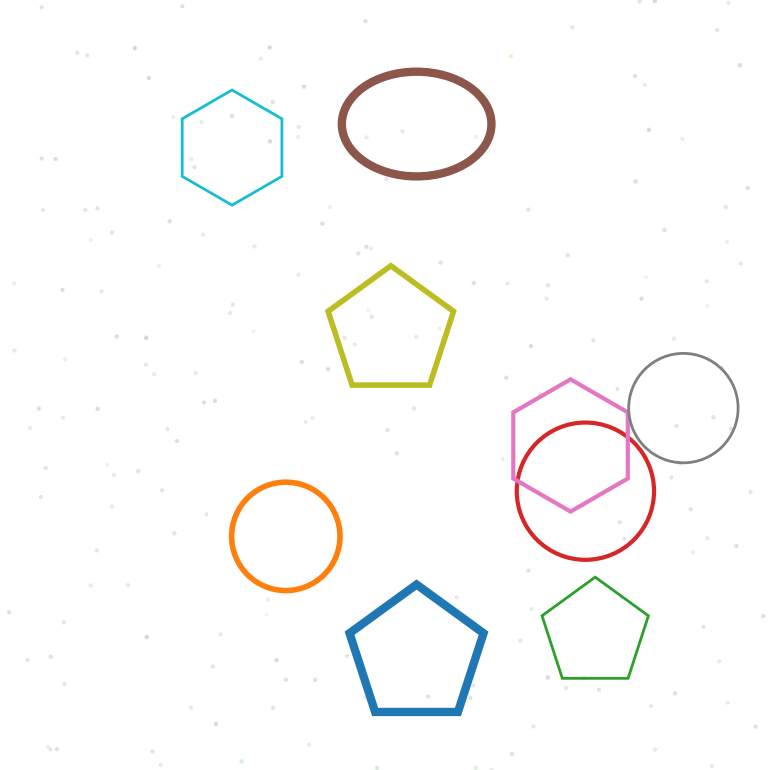[{"shape": "pentagon", "thickness": 3, "radius": 0.46, "center": [0.541, 0.149]}, {"shape": "circle", "thickness": 2, "radius": 0.35, "center": [0.371, 0.303]}, {"shape": "pentagon", "thickness": 1, "radius": 0.36, "center": [0.773, 0.178]}, {"shape": "circle", "thickness": 1.5, "radius": 0.45, "center": [0.76, 0.362]}, {"shape": "oval", "thickness": 3, "radius": 0.49, "center": [0.541, 0.839]}, {"shape": "hexagon", "thickness": 1.5, "radius": 0.43, "center": [0.741, 0.422]}, {"shape": "circle", "thickness": 1, "radius": 0.36, "center": [0.888, 0.47]}, {"shape": "pentagon", "thickness": 2, "radius": 0.43, "center": [0.508, 0.569]}, {"shape": "hexagon", "thickness": 1, "radius": 0.37, "center": [0.301, 0.808]}]